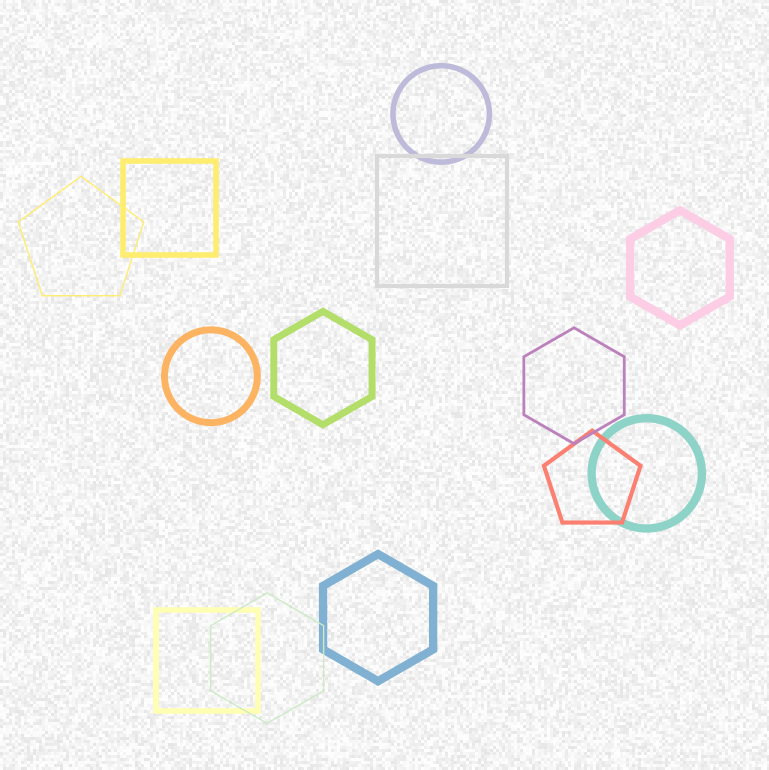[{"shape": "circle", "thickness": 3, "radius": 0.36, "center": [0.84, 0.385]}, {"shape": "square", "thickness": 2, "radius": 0.33, "center": [0.269, 0.142]}, {"shape": "circle", "thickness": 2, "radius": 0.31, "center": [0.573, 0.852]}, {"shape": "pentagon", "thickness": 1.5, "radius": 0.33, "center": [0.769, 0.375]}, {"shape": "hexagon", "thickness": 3, "radius": 0.41, "center": [0.491, 0.198]}, {"shape": "circle", "thickness": 2.5, "radius": 0.3, "center": [0.274, 0.511]}, {"shape": "hexagon", "thickness": 2.5, "radius": 0.37, "center": [0.419, 0.522]}, {"shape": "hexagon", "thickness": 3, "radius": 0.37, "center": [0.883, 0.652]}, {"shape": "square", "thickness": 1.5, "radius": 0.42, "center": [0.574, 0.713]}, {"shape": "hexagon", "thickness": 1, "radius": 0.38, "center": [0.746, 0.499]}, {"shape": "hexagon", "thickness": 0.5, "radius": 0.42, "center": [0.347, 0.145]}, {"shape": "square", "thickness": 2, "radius": 0.3, "center": [0.22, 0.73]}, {"shape": "pentagon", "thickness": 0.5, "radius": 0.43, "center": [0.105, 0.685]}]